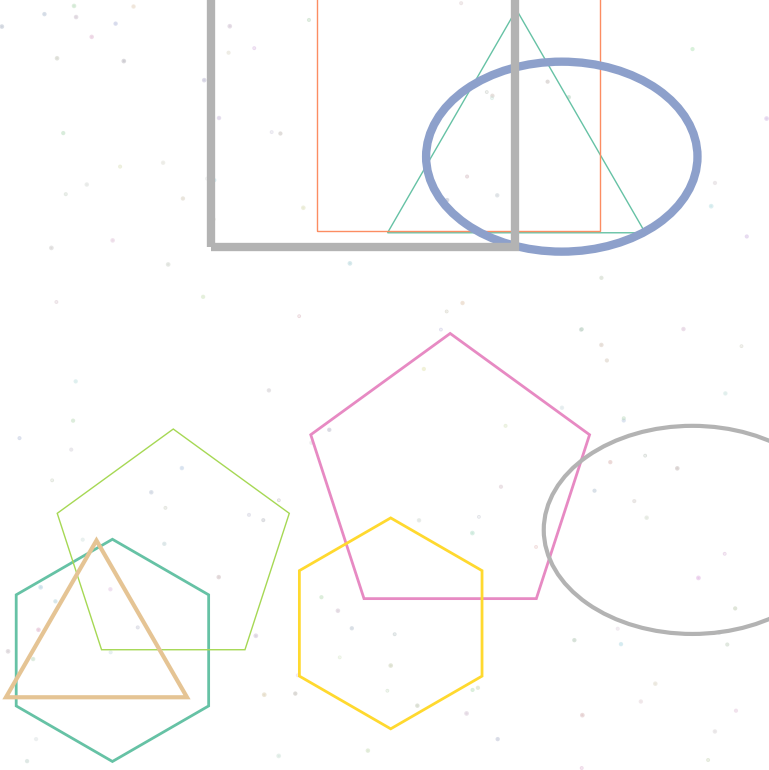[{"shape": "triangle", "thickness": 0.5, "radius": 0.97, "center": [0.671, 0.794]}, {"shape": "hexagon", "thickness": 1, "radius": 0.72, "center": [0.146, 0.155]}, {"shape": "square", "thickness": 0.5, "radius": 0.92, "center": [0.595, 0.884]}, {"shape": "oval", "thickness": 3, "radius": 0.88, "center": [0.73, 0.797]}, {"shape": "pentagon", "thickness": 1, "radius": 0.95, "center": [0.585, 0.377]}, {"shape": "pentagon", "thickness": 0.5, "radius": 0.79, "center": [0.225, 0.284]}, {"shape": "hexagon", "thickness": 1, "radius": 0.68, "center": [0.507, 0.19]}, {"shape": "triangle", "thickness": 1.5, "radius": 0.68, "center": [0.125, 0.162]}, {"shape": "square", "thickness": 3, "radius": 0.99, "center": [0.472, 0.876]}, {"shape": "oval", "thickness": 1.5, "radius": 0.97, "center": [0.899, 0.312]}]